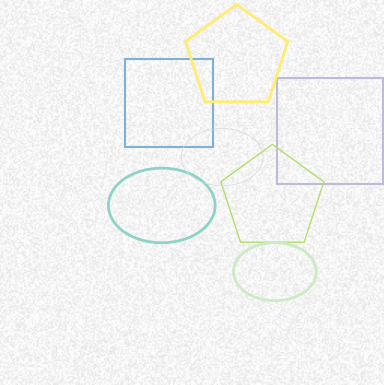[{"shape": "oval", "thickness": 2, "radius": 0.69, "center": [0.42, 0.466]}, {"shape": "square", "thickness": 1.5, "radius": 0.69, "center": [0.856, 0.659]}, {"shape": "square", "thickness": 1.5, "radius": 0.57, "center": [0.44, 0.732]}, {"shape": "pentagon", "thickness": 1, "radius": 0.7, "center": [0.707, 0.484]}, {"shape": "oval", "thickness": 0.5, "radius": 0.53, "center": [0.577, 0.592]}, {"shape": "oval", "thickness": 2, "radius": 0.54, "center": [0.714, 0.294]}, {"shape": "pentagon", "thickness": 2, "radius": 0.7, "center": [0.615, 0.849]}]